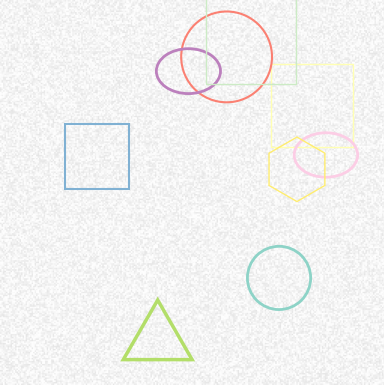[{"shape": "circle", "thickness": 2, "radius": 0.41, "center": [0.725, 0.278]}, {"shape": "square", "thickness": 1, "radius": 0.54, "center": [0.81, 0.726]}, {"shape": "circle", "thickness": 1.5, "radius": 0.59, "center": [0.589, 0.852]}, {"shape": "square", "thickness": 1.5, "radius": 0.42, "center": [0.252, 0.593]}, {"shape": "triangle", "thickness": 2.5, "radius": 0.52, "center": [0.41, 0.117]}, {"shape": "oval", "thickness": 2, "radius": 0.41, "center": [0.847, 0.597]}, {"shape": "oval", "thickness": 2, "radius": 0.42, "center": [0.489, 0.815]}, {"shape": "square", "thickness": 1, "radius": 0.59, "center": [0.653, 0.899]}, {"shape": "hexagon", "thickness": 1, "radius": 0.42, "center": [0.771, 0.56]}]